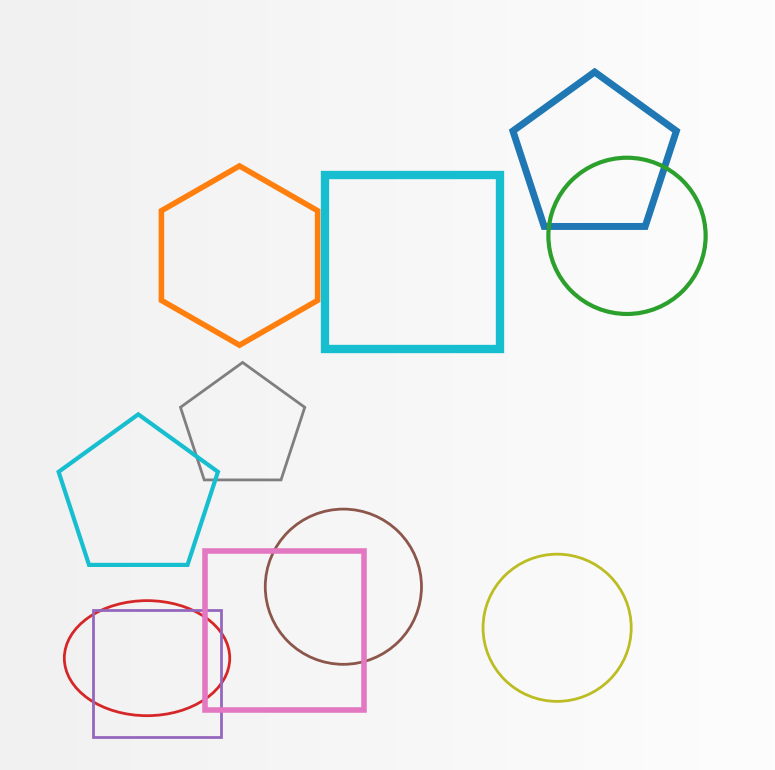[{"shape": "pentagon", "thickness": 2.5, "radius": 0.55, "center": [0.767, 0.796]}, {"shape": "hexagon", "thickness": 2, "radius": 0.58, "center": [0.309, 0.668]}, {"shape": "circle", "thickness": 1.5, "radius": 0.51, "center": [0.809, 0.694]}, {"shape": "oval", "thickness": 1, "radius": 0.53, "center": [0.19, 0.145]}, {"shape": "square", "thickness": 1, "radius": 0.41, "center": [0.203, 0.126]}, {"shape": "circle", "thickness": 1, "radius": 0.5, "center": [0.443, 0.238]}, {"shape": "square", "thickness": 2, "radius": 0.52, "center": [0.367, 0.181]}, {"shape": "pentagon", "thickness": 1, "radius": 0.42, "center": [0.313, 0.445]}, {"shape": "circle", "thickness": 1, "radius": 0.48, "center": [0.719, 0.185]}, {"shape": "pentagon", "thickness": 1.5, "radius": 0.54, "center": [0.178, 0.354]}, {"shape": "square", "thickness": 3, "radius": 0.56, "center": [0.533, 0.66]}]